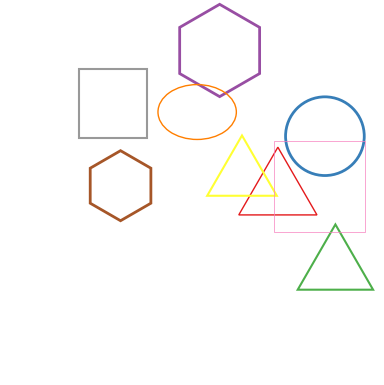[{"shape": "triangle", "thickness": 1, "radius": 0.59, "center": [0.722, 0.5]}, {"shape": "circle", "thickness": 2, "radius": 0.51, "center": [0.844, 0.646]}, {"shape": "triangle", "thickness": 1.5, "radius": 0.56, "center": [0.871, 0.304]}, {"shape": "hexagon", "thickness": 2, "radius": 0.6, "center": [0.571, 0.869]}, {"shape": "oval", "thickness": 1, "radius": 0.51, "center": [0.512, 0.709]}, {"shape": "triangle", "thickness": 1.5, "radius": 0.52, "center": [0.629, 0.544]}, {"shape": "hexagon", "thickness": 2, "radius": 0.45, "center": [0.313, 0.518]}, {"shape": "square", "thickness": 0.5, "radius": 0.59, "center": [0.83, 0.515]}, {"shape": "square", "thickness": 1.5, "radius": 0.45, "center": [0.293, 0.732]}]